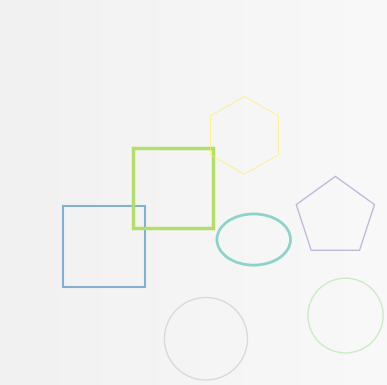[{"shape": "oval", "thickness": 2, "radius": 0.47, "center": [0.655, 0.378]}, {"shape": "pentagon", "thickness": 1, "radius": 0.53, "center": [0.865, 0.436]}, {"shape": "square", "thickness": 1.5, "radius": 0.53, "center": [0.269, 0.36]}, {"shape": "square", "thickness": 2.5, "radius": 0.52, "center": [0.446, 0.511]}, {"shape": "circle", "thickness": 1, "radius": 0.54, "center": [0.532, 0.12]}, {"shape": "circle", "thickness": 1, "radius": 0.49, "center": [0.892, 0.18]}, {"shape": "hexagon", "thickness": 0.5, "radius": 0.51, "center": [0.631, 0.648]}]